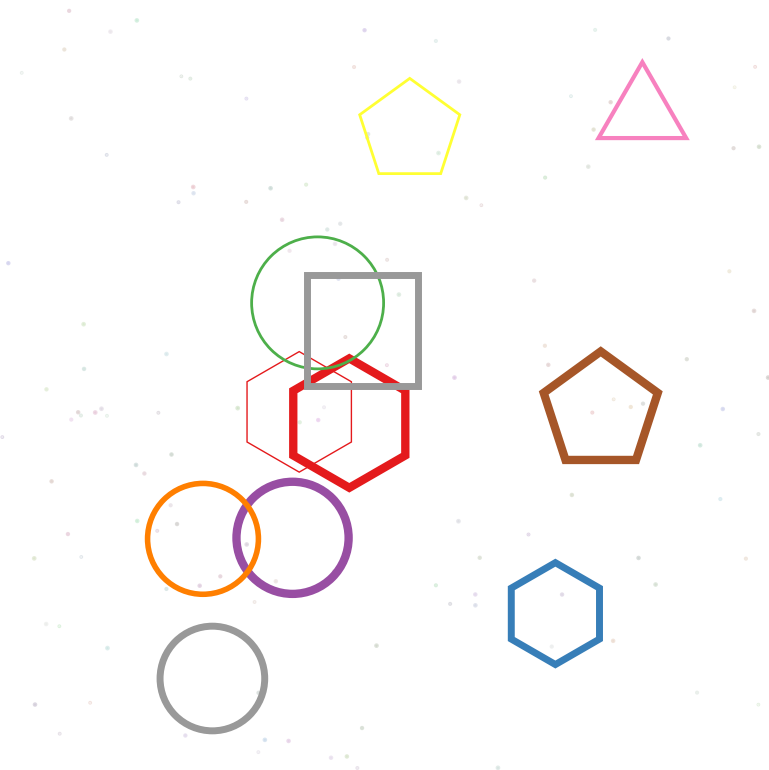[{"shape": "hexagon", "thickness": 0.5, "radius": 0.39, "center": [0.389, 0.465]}, {"shape": "hexagon", "thickness": 3, "radius": 0.42, "center": [0.454, 0.451]}, {"shape": "hexagon", "thickness": 2.5, "radius": 0.33, "center": [0.721, 0.203]}, {"shape": "circle", "thickness": 1, "radius": 0.43, "center": [0.412, 0.607]}, {"shape": "circle", "thickness": 3, "radius": 0.36, "center": [0.38, 0.302]}, {"shape": "circle", "thickness": 2, "radius": 0.36, "center": [0.264, 0.3]}, {"shape": "pentagon", "thickness": 1, "radius": 0.34, "center": [0.532, 0.83]}, {"shape": "pentagon", "thickness": 3, "radius": 0.39, "center": [0.78, 0.466]}, {"shape": "triangle", "thickness": 1.5, "radius": 0.33, "center": [0.834, 0.854]}, {"shape": "square", "thickness": 2.5, "radius": 0.36, "center": [0.471, 0.571]}, {"shape": "circle", "thickness": 2.5, "radius": 0.34, "center": [0.276, 0.119]}]